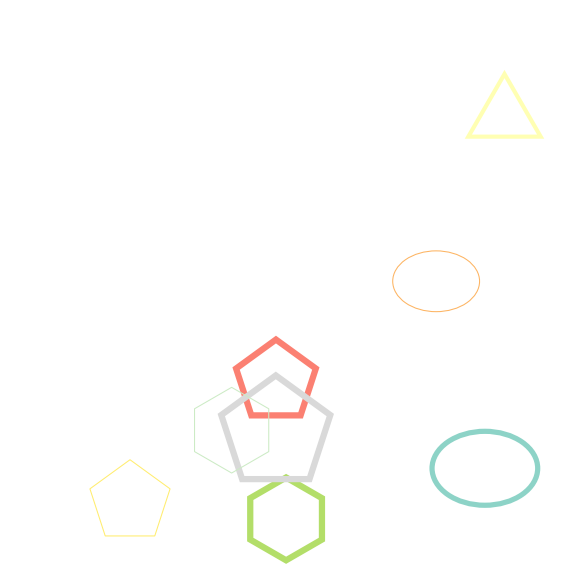[{"shape": "oval", "thickness": 2.5, "radius": 0.46, "center": [0.84, 0.188]}, {"shape": "triangle", "thickness": 2, "radius": 0.36, "center": [0.874, 0.799]}, {"shape": "pentagon", "thickness": 3, "radius": 0.36, "center": [0.478, 0.339]}, {"shape": "oval", "thickness": 0.5, "radius": 0.38, "center": [0.755, 0.512]}, {"shape": "hexagon", "thickness": 3, "radius": 0.36, "center": [0.495, 0.101]}, {"shape": "pentagon", "thickness": 3, "radius": 0.5, "center": [0.478, 0.25]}, {"shape": "hexagon", "thickness": 0.5, "radius": 0.37, "center": [0.401, 0.254]}, {"shape": "pentagon", "thickness": 0.5, "radius": 0.36, "center": [0.225, 0.13]}]